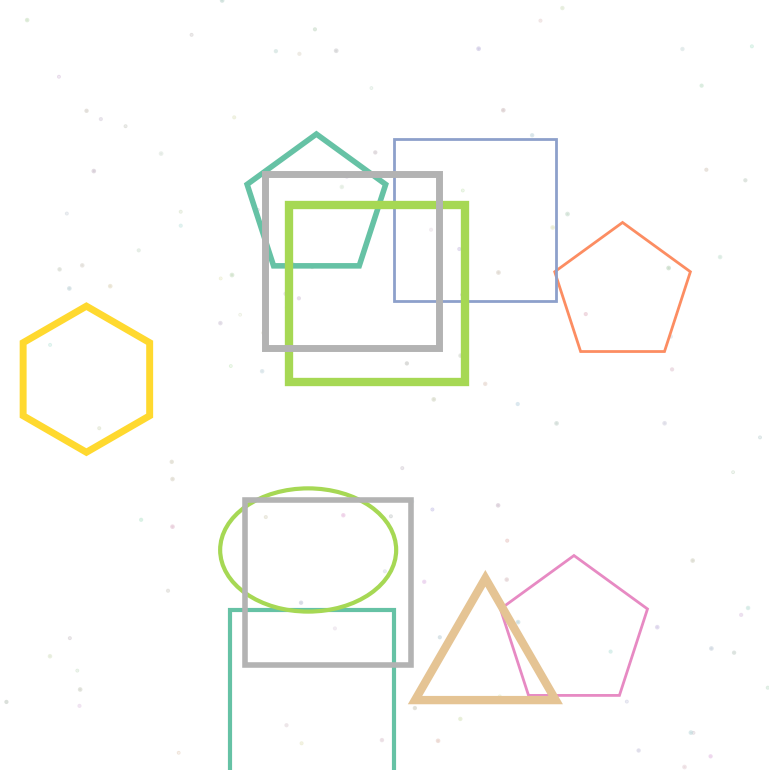[{"shape": "pentagon", "thickness": 2, "radius": 0.47, "center": [0.411, 0.731]}, {"shape": "square", "thickness": 1.5, "radius": 0.53, "center": [0.405, 0.101]}, {"shape": "pentagon", "thickness": 1, "radius": 0.46, "center": [0.809, 0.618]}, {"shape": "square", "thickness": 1, "radius": 0.53, "center": [0.617, 0.715]}, {"shape": "pentagon", "thickness": 1, "radius": 0.5, "center": [0.745, 0.178]}, {"shape": "oval", "thickness": 1.5, "radius": 0.57, "center": [0.4, 0.286]}, {"shape": "square", "thickness": 3, "radius": 0.57, "center": [0.489, 0.619]}, {"shape": "hexagon", "thickness": 2.5, "radius": 0.47, "center": [0.112, 0.508]}, {"shape": "triangle", "thickness": 3, "radius": 0.53, "center": [0.63, 0.144]}, {"shape": "square", "thickness": 2.5, "radius": 0.57, "center": [0.457, 0.661]}, {"shape": "square", "thickness": 2, "radius": 0.54, "center": [0.426, 0.244]}]